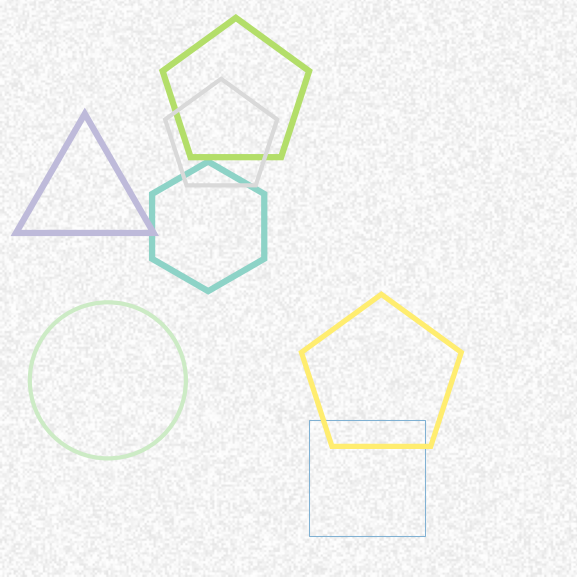[{"shape": "hexagon", "thickness": 3, "radius": 0.56, "center": [0.36, 0.607]}, {"shape": "triangle", "thickness": 3, "radius": 0.69, "center": [0.147, 0.665]}, {"shape": "square", "thickness": 0.5, "radius": 0.5, "center": [0.636, 0.172]}, {"shape": "pentagon", "thickness": 3, "radius": 0.67, "center": [0.408, 0.835]}, {"shape": "pentagon", "thickness": 2, "radius": 0.51, "center": [0.383, 0.761]}, {"shape": "circle", "thickness": 2, "radius": 0.68, "center": [0.187, 0.341]}, {"shape": "pentagon", "thickness": 2.5, "radius": 0.73, "center": [0.66, 0.344]}]